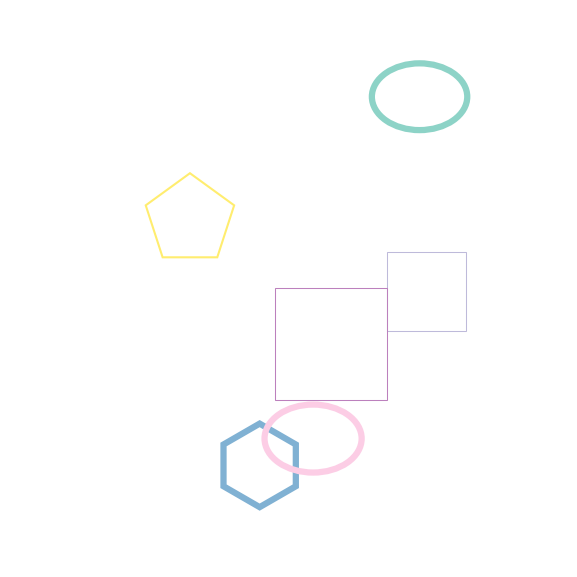[{"shape": "oval", "thickness": 3, "radius": 0.41, "center": [0.727, 0.832]}, {"shape": "square", "thickness": 0.5, "radius": 0.34, "center": [0.739, 0.494]}, {"shape": "hexagon", "thickness": 3, "radius": 0.36, "center": [0.45, 0.193]}, {"shape": "oval", "thickness": 3, "radius": 0.42, "center": [0.542, 0.24]}, {"shape": "square", "thickness": 0.5, "radius": 0.49, "center": [0.573, 0.404]}, {"shape": "pentagon", "thickness": 1, "radius": 0.4, "center": [0.329, 0.619]}]